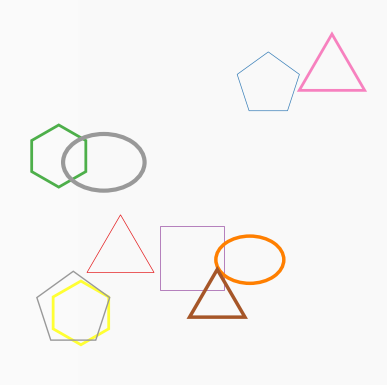[{"shape": "triangle", "thickness": 0.5, "radius": 0.5, "center": [0.311, 0.342]}, {"shape": "pentagon", "thickness": 0.5, "radius": 0.42, "center": [0.692, 0.781]}, {"shape": "hexagon", "thickness": 2, "radius": 0.4, "center": [0.152, 0.595]}, {"shape": "square", "thickness": 0.5, "radius": 0.41, "center": [0.496, 0.329]}, {"shape": "oval", "thickness": 2.5, "radius": 0.44, "center": [0.645, 0.325]}, {"shape": "hexagon", "thickness": 2, "radius": 0.41, "center": [0.209, 0.187]}, {"shape": "triangle", "thickness": 2.5, "radius": 0.41, "center": [0.561, 0.218]}, {"shape": "triangle", "thickness": 2, "radius": 0.49, "center": [0.857, 0.814]}, {"shape": "pentagon", "thickness": 1, "radius": 0.49, "center": [0.189, 0.197]}, {"shape": "oval", "thickness": 3, "radius": 0.53, "center": [0.268, 0.578]}]